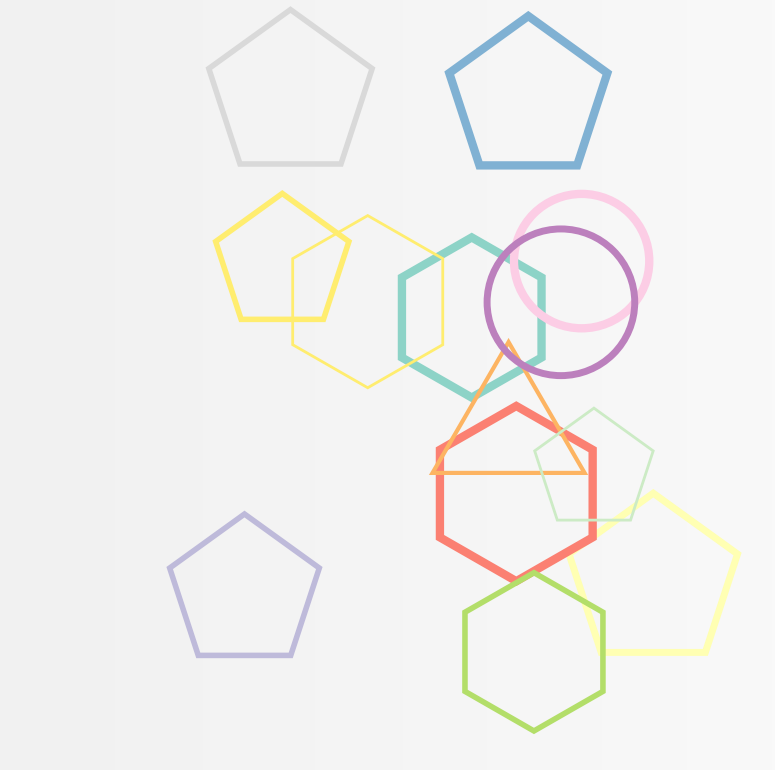[{"shape": "hexagon", "thickness": 3, "radius": 0.52, "center": [0.609, 0.588]}, {"shape": "pentagon", "thickness": 2.5, "radius": 0.57, "center": [0.843, 0.245]}, {"shape": "pentagon", "thickness": 2, "radius": 0.51, "center": [0.315, 0.231]}, {"shape": "hexagon", "thickness": 3, "radius": 0.57, "center": [0.666, 0.359]}, {"shape": "pentagon", "thickness": 3, "radius": 0.54, "center": [0.682, 0.872]}, {"shape": "triangle", "thickness": 1.5, "radius": 0.57, "center": [0.656, 0.442]}, {"shape": "hexagon", "thickness": 2, "radius": 0.51, "center": [0.689, 0.153]}, {"shape": "circle", "thickness": 3, "radius": 0.44, "center": [0.75, 0.661]}, {"shape": "pentagon", "thickness": 2, "radius": 0.55, "center": [0.375, 0.877]}, {"shape": "circle", "thickness": 2.5, "radius": 0.48, "center": [0.724, 0.607]}, {"shape": "pentagon", "thickness": 1, "radius": 0.4, "center": [0.766, 0.39]}, {"shape": "hexagon", "thickness": 1, "radius": 0.56, "center": [0.474, 0.608]}, {"shape": "pentagon", "thickness": 2, "radius": 0.45, "center": [0.364, 0.658]}]